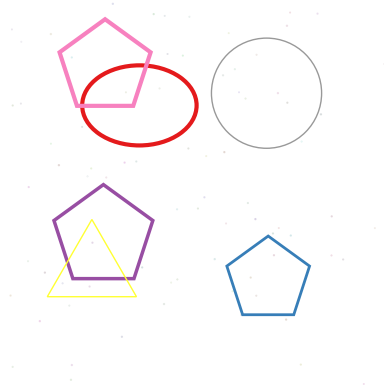[{"shape": "oval", "thickness": 3, "radius": 0.74, "center": [0.362, 0.726]}, {"shape": "pentagon", "thickness": 2, "radius": 0.56, "center": [0.697, 0.274]}, {"shape": "pentagon", "thickness": 2.5, "radius": 0.67, "center": [0.269, 0.385]}, {"shape": "triangle", "thickness": 1, "radius": 0.67, "center": [0.239, 0.296]}, {"shape": "pentagon", "thickness": 3, "radius": 0.62, "center": [0.273, 0.826]}, {"shape": "circle", "thickness": 1, "radius": 0.72, "center": [0.692, 0.758]}]